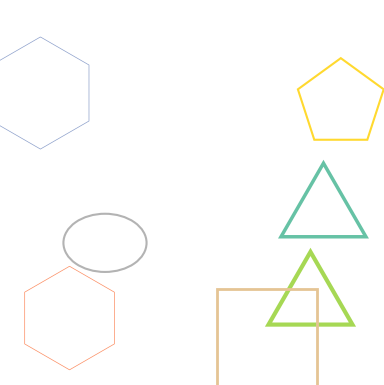[{"shape": "triangle", "thickness": 2.5, "radius": 0.64, "center": [0.84, 0.449]}, {"shape": "hexagon", "thickness": 0.5, "radius": 0.67, "center": [0.181, 0.174]}, {"shape": "hexagon", "thickness": 0.5, "radius": 0.73, "center": [0.105, 0.758]}, {"shape": "triangle", "thickness": 3, "radius": 0.63, "center": [0.806, 0.22]}, {"shape": "pentagon", "thickness": 1.5, "radius": 0.59, "center": [0.885, 0.732]}, {"shape": "square", "thickness": 2, "radius": 0.65, "center": [0.694, 0.119]}, {"shape": "oval", "thickness": 1.5, "radius": 0.54, "center": [0.273, 0.369]}]